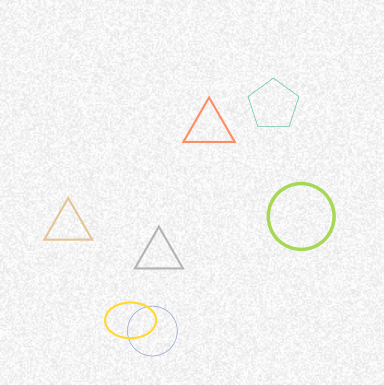[{"shape": "pentagon", "thickness": 0.5, "radius": 0.35, "center": [0.71, 0.728]}, {"shape": "triangle", "thickness": 1.5, "radius": 0.39, "center": [0.543, 0.67]}, {"shape": "circle", "thickness": 0.5, "radius": 0.32, "center": [0.396, 0.14]}, {"shape": "circle", "thickness": 2.5, "radius": 0.43, "center": [0.782, 0.438]}, {"shape": "oval", "thickness": 1.5, "radius": 0.33, "center": [0.339, 0.168]}, {"shape": "triangle", "thickness": 1.5, "radius": 0.36, "center": [0.177, 0.414]}, {"shape": "triangle", "thickness": 1.5, "radius": 0.36, "center": [0.413, 0.339]}]